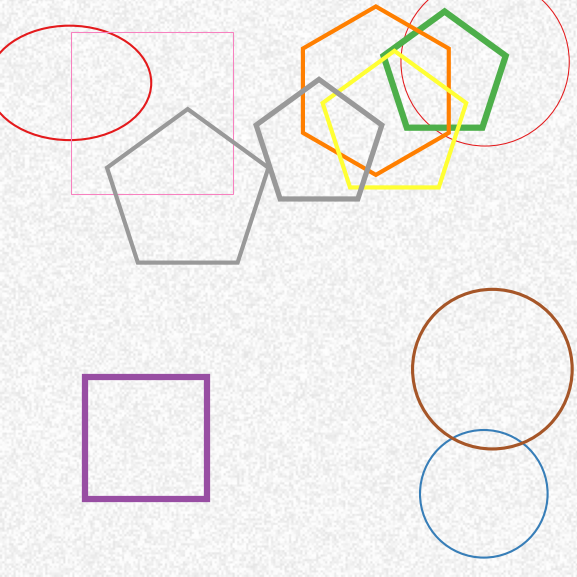[{"shape": "oval", "thickness": 1, "radius": 0.71, "center": [0.12, 0.856]}, {"shape": "circle", "thickness": 0.5, "radius": 0.73, "center": [0.84, 0.892]}, {"shape": "circle", "thickness": 1, "radius": 0.55, "center": [0.838, 0.144]}, {"shape": "pentagon", "thickness": 3, "radius": 0.56, "center": [0.77, 0.868]}, {"shape": "square", "thickness": 3, "radius": 0.53, "center": [0.253, 0.241]}, {"shape": "hexagon", "thickness": 2, "radius": 0.73, "center": [0.651, 0.842]}, {"shape": "pentagon", "thickness": 2, "radius": 0.65, "center": [0.683, 0.78]}, {"shape": "circle", "thickness": 1.5, "radius": 0.69, "center": [0.853, 0.36]}, {"shape": "square", "thickness": 0.5, "radius": 0.7, "center": [0.263, 0.804]}, {"shape": "pentagon", "thickness": 2, "radius": 0.73, "center": [0.325, 0.663]}, {"shape": "pentagon", "thickness": 2.5, "radius": 0.57, "center": [0.552, 0.747]}]